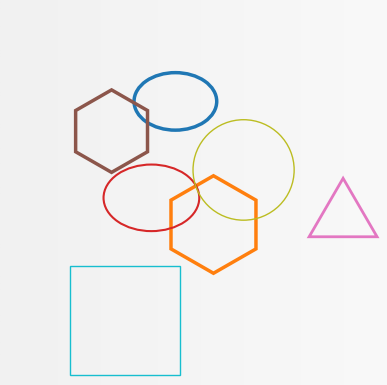[{"shape": "oval", "thickness": 2.5, "radius": 0.53, "center": [0.453, 0.737]}, {"shape": "hexagon", "thickness": 2.5, "radius": 0.63, "center": [0.551, 0.417]}, {"shape": "oval", "thickness": 1.5, "radius": 0.62, "center": [0.391, 0.486]}, {"shape": "hexagon", "thickness": 2.5, "radius": 0.54, "center": [0.288, 0.659]}, {"shape": "triangle", "thickness": 2, "radius": 0.51, "center": [0.885, 0.436]}, {"shape": "circle", "thickness": 1, "radius": 0.65, "center": [0.629, 0.559]}, {"shape": "square", "thickness": 1, "radius": 0.71, "center": [0.323, 0.168]}]